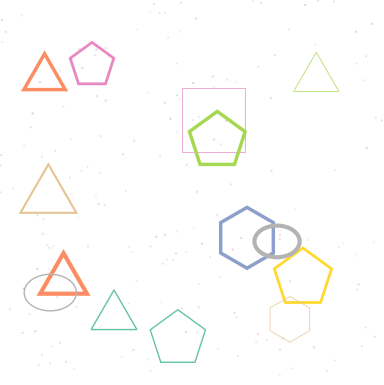[{"shape": "triangle", "thickness": 1, "radius": 0.34, "center": [0.296, 0.178]}, {"shape": "pentagon", "thickness": 1, "radius": 0.38, "center": [0.462, 0.12]}, {"shape": "triangle", "thickness": 3, "radius": 0.35, "center": [0.165, 0.272]}, {"shape": "triangle", "thickness": 2.5, "radius": 0.31, "center": [0.116, 0.798]}, {"shape": "hexagon", "thickness": 2.5, "radius": 0.39, "center": [0.642, 0.382]}, {"shape": "pentagon", "thickness": 2, "radius": 0.3, "center": [0.239, 0.83]}, {"shape": "square", "thickness": 0.5, "radius": 0.41, "center": [0.554, 0.689]}, {"shape": "pentagon", "thickness": 2.5, "radius": 0.38, "center": [0.564, 0.635]}, {"shape": "triangle", "thickness": 0.5, "radius": 0.34, "center": [0.821, 0.797]}, {"shape": "pentagon", "thickness": 2, "radius": 0.39, "center": [0.787, 0.278]}, {"shape": "hexagon", "thickness": 0.5, "radius": 0.3, "center": [0.753, 0.171]}, {"shape": "triangle", "thickness": 1.5, "radius": 0.42, "center": [0.126, 0.489]}, {"shape": "oval", "thickness": 3, "radius": 0.29, "center": [0.72, 0.373]}, {"shape": "oval", "thickness": 1, "radius": 0.34, "center": [0.131, 0.24]}]